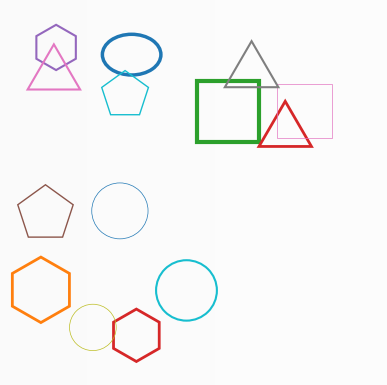[{"shape": "oval", "thickness": 2.5, "radius": 0.38, "center": [0.34, 0.858]}, {"shape": "circle", "thickness": 0.5, "radius": 0.36, "center": [0.309, 0.452]}, {"shape": "hexagon", "thickness": 2, "radius": 0.43, "center": [0.105, 0.247]}, {"shape": "square", "thickness": 3, "radius": 0.4, "center": [0.588, 0.709]}, {"shape": "hexagon", "thickness": 2, "radius": 0.34, "center": [0.352, 0.129]}, {"shape": "triangle", "thickness": 2, "radius": 0.39, "center": [0.736, 0.659]}, {"shape": "hexagon", "thickness": 1.5, "radius": 0.29, "center": [0.145, 0.877]}, {"shape": "pentagon", "thickness": 1, "radius": 0.38, "center": [0.117, 0.445]}, {"shape": "triangle", "thickness": 1.5, "radius": 0.39, "center": [0.139, 0.807]}, {"shape": "square", "thickness": 0.5, "radius": 0.35, "center": [0.785, 0.712]}, {"shape": "triangle", "thickness": 1.5, "radius": 0.4, "center": [0.649, 0.813]}, {"shape": "circle", "thickness": 0.5, "radius": 0.3, "center": [0.24, 0.15]}, {"shape": "pentagon", "thickness": 1, "radius": 0.32, "center": [0.323, 0.753]}, {"shape": "circle", "thickness": 1.5, "radius": 0.39, "center": [0.481, 0.246]}]